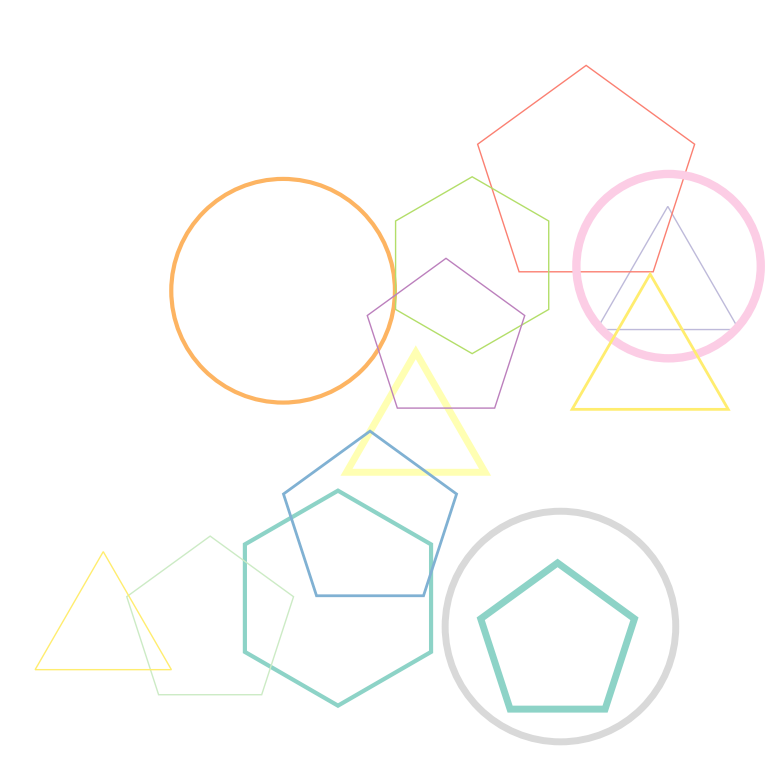[{"shape": "pentagon", "thickness": 2.5, "radius": 0.52, "center": [0.724, 0.164]}, {"shape": "hexagon", "thickness": 1.5, "radius": 0.7, "center": [0.439, 0.223]}, {"shape": "triangle", "thickness": 2.5, "radius": 0.52, "center": [0.54, 0.439]}, {"shape": "triangle", "thickness": 0.5, "radius": 0.53, "center": [0.867, 0.625]}, {"shape": "pentagon", "thickness": 0.5, "radius": 0.74, "center": [0.761, 0.767]}, {"shape": "pentagon", "thickness": 1, "radius": 0.59, "center": [0.481, 0.322]}, {"shape": "circle", "thickness": 1.5, "radius": 0.73, "center": [0.368, 0.622]}, {"shape": "hexagon", "thickness": 0.5, "radius": 0.57, "center": [0.613, 0.656]}, {"shape": "circle", "thickness": 3, "radius": 0.6, "center": [0.868, 0.654]}, {"shape": "circle", "thickness": 2.5, "radius": 0.75, "center": [0.728, 0.186]}, {"shape": "pentagon", "thickness": 0.5, "radius": 0.54, "center": [0.579, 0.557]}, {"shape": "pentagon", "thickness": 0.5, "radius": 0.57, "center": [0.273, 0.19]}, {"shape": "triangle", "thickness": 1, "radius": 0.59, "center": [0.844, 0.527]}, {"shape": "triangle", "thickness": 0.5, "radius": 0.51, "center": [0.134, 0.181]}]